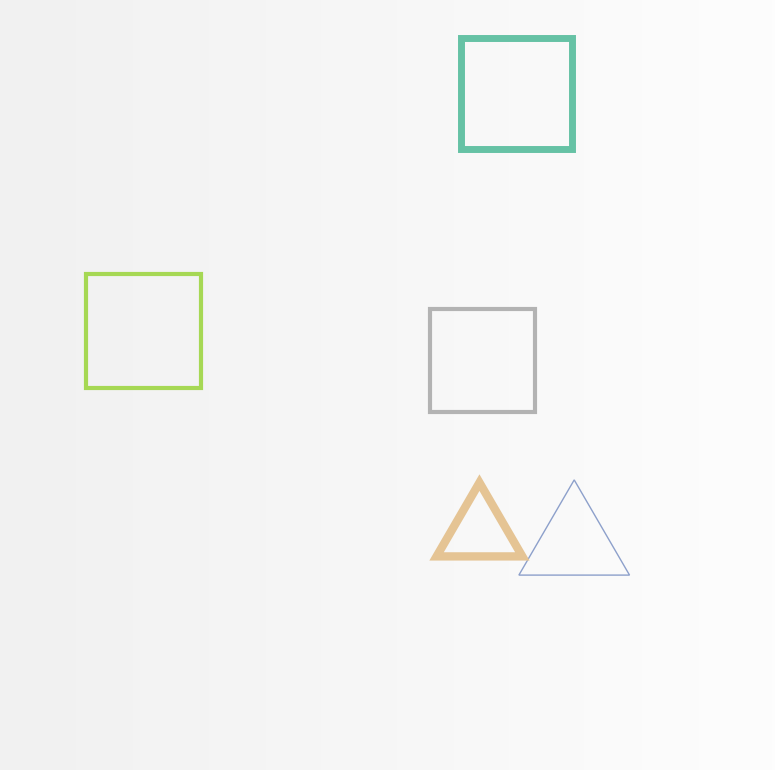[{"shape": "square", "thickness": 2.5, "radius": 0.36, "center": [0.667, 0.878]}, {"shape": "triangle", "thickness": 0.5, "radius": 0.41, "center": [0.741, 0.294]}, {"shape": "square", "thickness": 1.5, "radius": 0.37, "center": [0.185, 0.57]}, {"shape": "triangle", "thickness": 3, "radius": 0.32, "center": [0.619, 0.309]}, {"shape": "square", "thickness": 1.5, "radius": 0.34, "center": [0.623, 0.532]}]